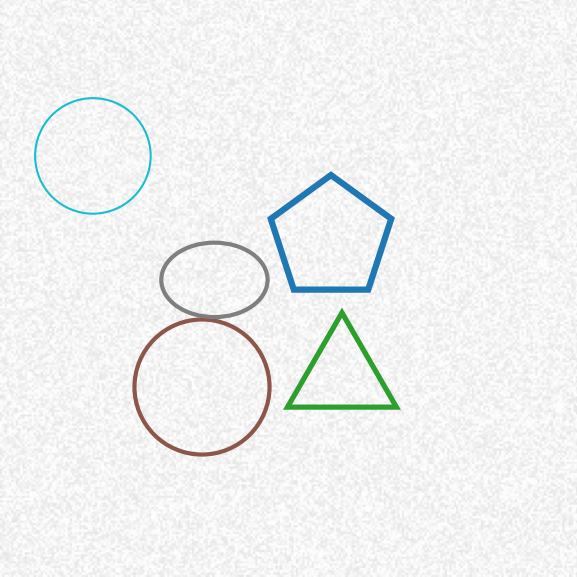[{"shape": "pentagon", "thickness": 3, "radius": 0.55, "center": [0.573, 0.586]}, {"shape": "triangle", "thickness": 2.5, "radius": 0.54, "center": [0.592, 0.349]}, {"shape": "circle", "thickness": 2, "radius": 0.58, "center": [0.35, 0.329]}, {"shape": "oval", "thickness": 2, "radius": 0.46, "center": [0.371, 0.515]}, {"shape": "circle", "thickness": 1, "radius": 0.5, "center": [0.161, 0.729]}]